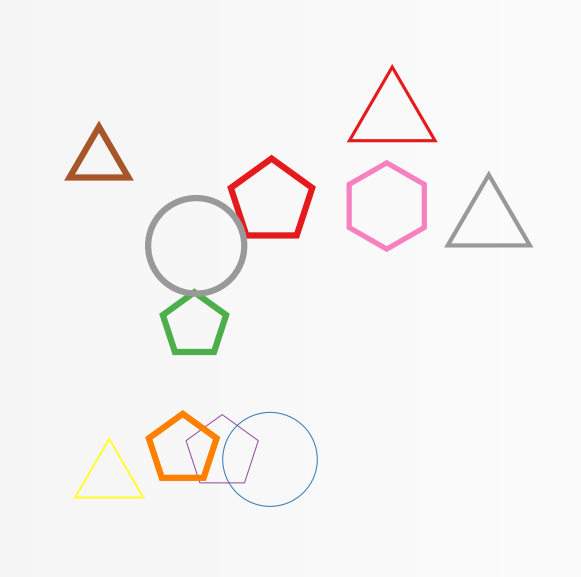[{"shape": "pentagon", "thickness": 3, "radius": 0.37, "center": [0.467, 0.651]}, {"shape": "triangle", "thickness": 1.5, "radius": 0.43, "center": [0.675, 0.798]}, {"shape": "circle", "thickness": 0.5, "radius": 0.41, "center": [0.465, 0.204]}, {"shape": "pentagon", "thickness": 3, "radius": 0.29, "center": [0.335, 0.436]}, {"shape": "pentagon", "thickness": 0.5, "radius": 0.33, "center": [0.382, 0.216]}, {"shape": "pentagon", "thickness": 3, "radius": 0.31, "center": [0.314, 0.221]}, {"shape": "triangle", "thickness": 1, "radius": 0.34, "center": [0.188, 0.171]}, {"shape": "triangle", "thickness": 3, "radius": 0.29, "center": [0.17, 0.721]}, {"shape": "hexagon", "thickness": 2.5, "radius": 0.37, "center": [0.665, 0.642]}, {"shape": "triangle", "thickness": 2, "radius": 0.41, "center": [0.841, 0.615]}, {"shape": "circle", "thickness": 3, "radius": 0.41, "center": [0.338, 0.573]}]